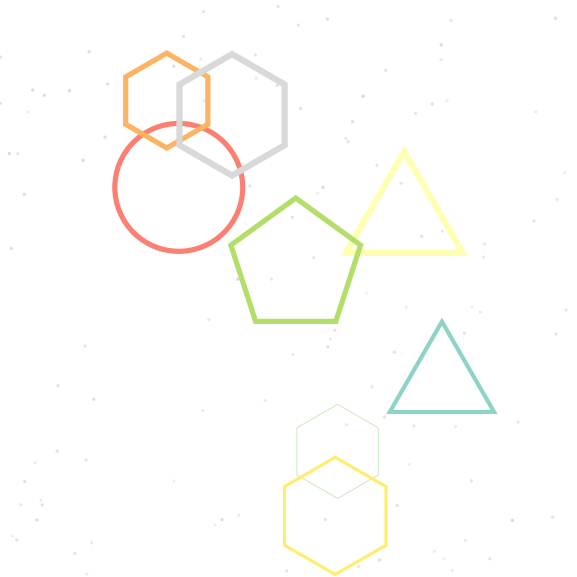[{"shape": "triangle", "thickness": 2, "radius": 0.52, "center": [0.765, 0.338]}, {"shape": "triangle", "thickness": 3, "radius": 0.58, "center": [0.7, 0.62]}, {"shape": "circle", "thickness": 2.5, "radius": 0.55, "center": [0.31, 0.675]}, {"shape": "hexagon", "thickness": 2.5, "radius": 0.41, "center": [0.289, 0.825]}, {"shape": "pentagon", "thickness": 2.5, "radius": 0.59, "center": [0.512, 0.538]}, {"shape": "hexagon", "thickness": 3, "radius": 0.53, "center": [0.402, 0.8]}, {"shape": "hexagon", "thickness": 0.5, "radius": 0.41, "center": [0.585, 0.217]}, {"shape": "hexagon", "thickness": 1.5, "radius": 0.51, "center": [0.58, 0.106]}]